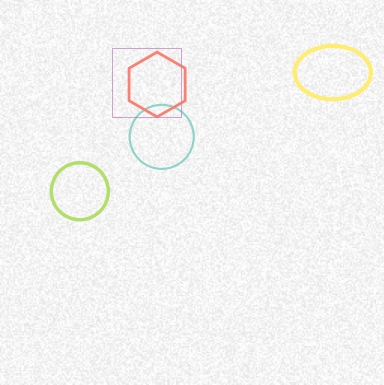[{"shape": "circle", "thickness": 1.5, "radius": 0.42, "center": [0.42, 0.645]}, {"shape": "hexagon", "thickness": 2, "radius": 0.42, "center": [0.408, 0.781]}, {"shape": "circle", "thickness": 2.5, "radius": 0.37, "center": [0.207, 0.503]}, {"shape": "square", "thickness": 0.5, "radius": 0.45, "center": [0.381, 0.785]}, {"shape": "oval", "thickness": 3, "radius": 0.5, "center": [0.865, 0.811]}]